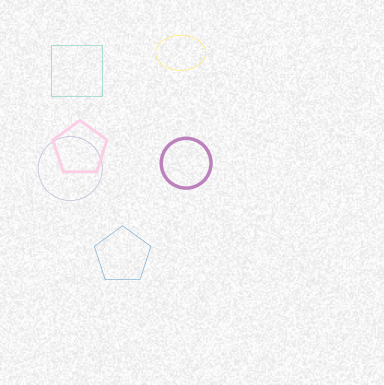[{"shape": "square", "thickness": 0.5, "radius": 0.33, "center": [0.198, 0.818]}, {"shape": "circle", "thickness": 0.5, "radius": 0.42, "center": [0.182, 0.562]}, {"shape": "pentagon", "thickness": 0.5, "radius": 0.39, "center": [0.318, 0.336]}, {"shape": "pentagon", "thickness": 2, "radius": 0.37, "center": [0.208, 0.614]}, {"shape": "circle", "thickness": 2.5, "radius": 0.32, "center": [0.483, 0.576]}, {"shape": "oval", "thickness": 0.5, "radius": 0.33, "center": [0.469, 0.863]}]